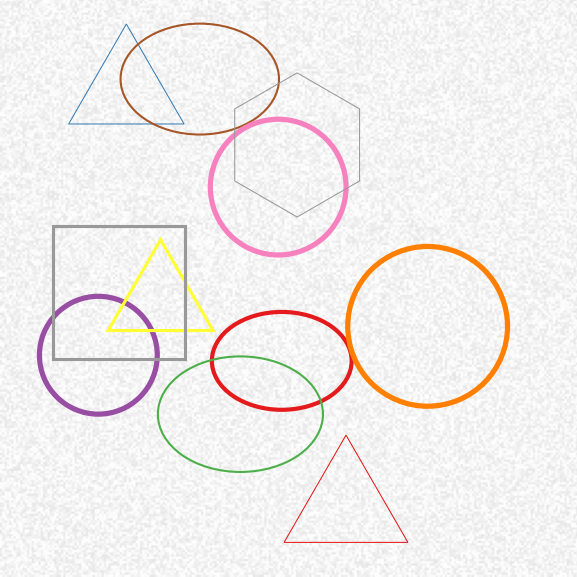[{"shape": "oval", "thickness": 2, "radius": 0.61, "center": [0.488, 0.374]}, {"shape": "triangle", "thickness": 0.5, "radius": 0.62, "center": [0.599, 0.122]}, {"shape": "triangle", "thickness": 0.5, "radius": 0.58, "center": [0.219, 0.842]}, {"shape": "oval", "thickness": 1, "radius": 0.71, "center": [0.416, 0.282]}, {"shape": "circle", "thickness": 2.5, "radius": 0.51, "center": [0.17, 0.384]}, {"shape": "circle", "thickness": 2.5, "radius": 0.69, "center": [0.741, 0.434]}, {"shape": "triangle", "thickness": 1.5, "radius": 0.52, "center": [0.278, 0.479]}, {"shape": "oval", "thickness": 1, "radius": 0.69, "center": [0.346, 0.862]}, {"shape": "circle", "thickness": 2.5, "radius": 0.59, "center": [0.482, 0.675]}, {"shape": "hexagon", "thickness": 0.5, "radius": 0.62, "center": [0.515, 0.748]}, {"shape": "square", "thickness": 1.5, "radius": 0.57, "center": [0.206, 0.493]}]